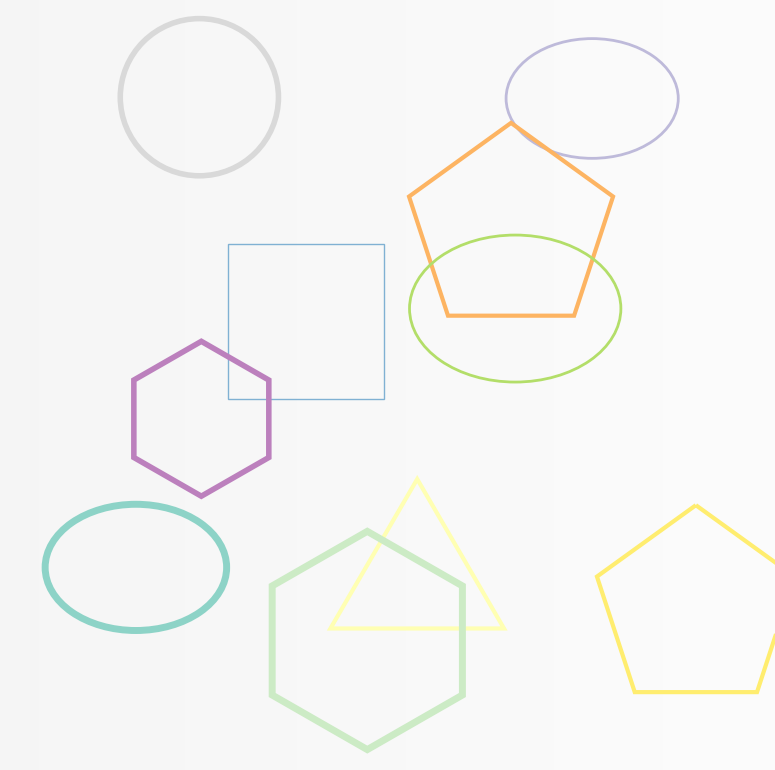[{"shape": "oval", "thickness": 2.5, "radius": 0.59, "center": [0.175, 0.263]}, {"shape": "triangle", "thickness": 1.5, "radius": 0.65, "center": [0.538, 0.248]}, {"shape": "oval", "thickness": 1, "radius": 0.56, "center": [0.764, 0.872]}, {"shape": "square", "thickness": 0.5, "radius": 0.5, "center": [0.395, 0.582]}, {"shape": "pentagon", "thickness": 1.5, "radius": 0.69, "center": [0.659, 0.702]}, {"shape": "oval", "thickness": 1, "radius": 0.68, "center": [0.665, 0.599]}, {"shape": "circle", "thickness": 2, "radius": 0.51, "center": [0.257, 0.874]}, {"shape": "hexagon", "thickness": 2, "radius": 0.5, "center": [0.26, 0.456]}, {"shape": "hexagon", "thickness": 2.5, "radius": 0.71, "center": [0.474, 0.168]}, {"shape": "pentagon", "thickness": 1.5, "radius": 0.67, "center": [0.898, 0.21]}]